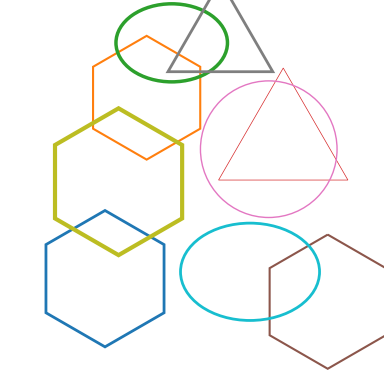[{"shape": "hexagon", "thickness": 2, "radius": 0.89, "center": [0.273, 0.276]}, {"shape": "hexagon", "thickness": 1.5, "radius": 0.8, "center": [0.381, 0.746]}, {"shape": "oval", "thickness": 2.5, "radius": 0.72, "center": [0.446, 0.889]}, {"shape": "triangle", "thickness": 0.5, "radius": 0.97, "center": [0.736, 0.629]}, {"shape": "hexagon", "thickness": 1.5, "radius": 0.87, "center": [0.851, 0.216]}, {"shape": "circle", "thickness": 1, "radius": 0.89, "center": [0.698, 0.612]}, {"shape": "triangle", "thickness": 2, "radius": 0.79, "center": [0.572, 0.892]}, {"shape": "hexagon", "thickness": 3, "radius": 0.95, "center": [0.308, 0.528]}, {"shape": "oval", "thickness": 2, "radius": 0.9, "center": [0.649, 0.294]}]